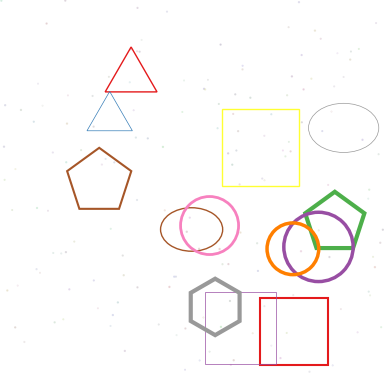[{"shape": "square", "thickness": 1.5, "radius": 0.44, "center": [0.764, 0.14]}, {"shape": "triangle", "thickness": 1, "radius": 0.39, "center": [0.341, 0.8]}, {"shape": "triangle", "thickness": 0.5, "radius": 0.34, "center": [0.285, 0.694]}, {"shape": "pentagon", "thickness": 3, "radius": 0.4, "center": [0.87, 0.421]}, {"shape": "square", "thickness": 0.5, "radius": 0.47, "center": [0.625, 0.147]}, {"shape": "circle", "thickness": 2.5, "radius": 0.45, "center": [0.827, 0.359]}, {"shape": "circle", "thickness": 2.5, "radius": 0.34, "center": [0.761, 0.354]}, {"shape": "square", "thickness": 1, "radius": 0.5, "center": [0.676, 0.618]}, {"shape": "oval", "thickness": 1, "radius": 0.4, "center": [0.498, 0.404]}, {"shape": "pentagon", "thickness": 1.5, "radius": 0.44, "center": [0.258, 0.528]}, {"shape": "circle", "thickness": 2, "radius": 0.38, "center": [0.544, 0.414]}, {"shape": "hexagon", "thickness": 3, "radius": 0.37, "center": [0.559, 0.203]}, {"shape": "oval", "thickness": 0.5, "radius": 0.46, "center": [0.893, 0.668]}]